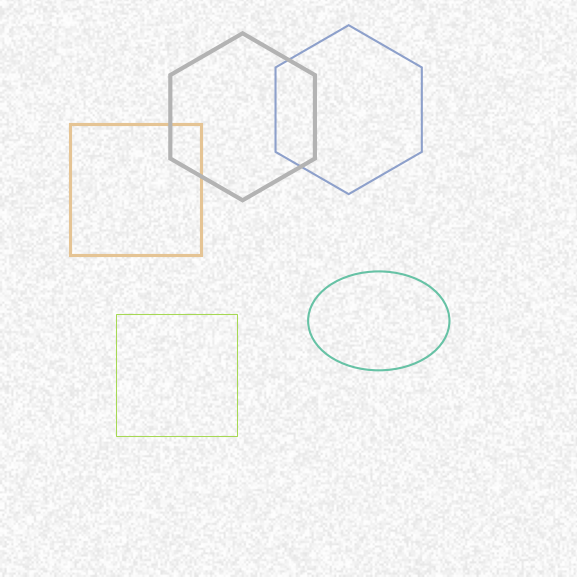[{"shape": "oval", "thickness": 1, "radius": 0.61, "center": [0.656, 0.444]}, {"shape": "hexagon", "thickness": 1, "radius": 0.73, "center": [0.604, 0.809]}, {"shape": "square", "thickness": 0.5, "radius": 0.53, "center": [0.306, 0.349]}, {"shape": "square", "thickness": 1.5, "radius": 0.57, "center": [0.235, 0.67]}, {"shape": "hexagon", "thickness": 2, "radius": 0.72, "center": [0.42, 0.797]}]